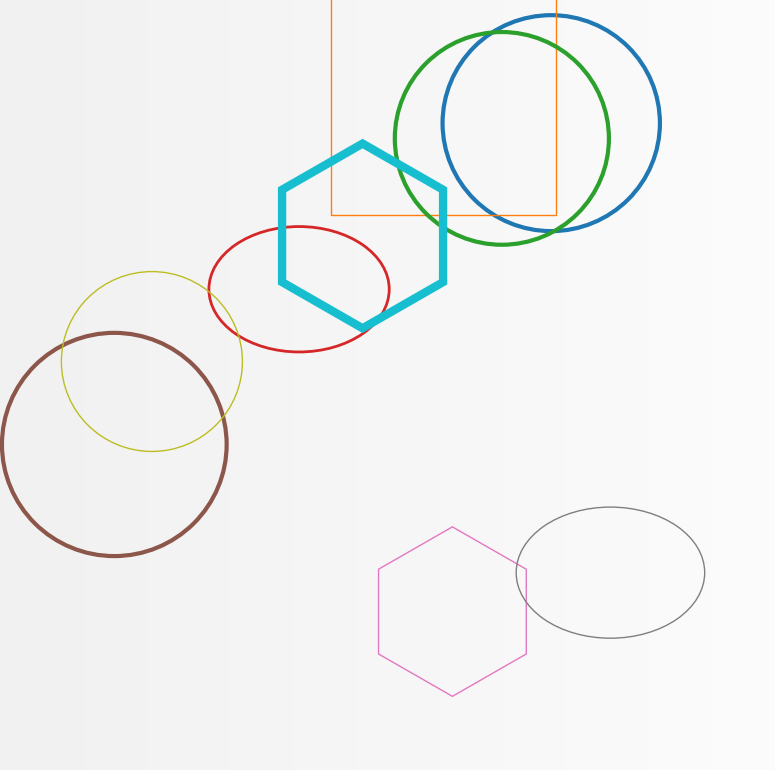[{"shape": "circle", "thickness": 1.5, "radius": 0.7, "center": [0.711, 0.84]}, {"shape": "square", "thickness": 0.5, "radius": 0.72, "center": [0.572, 0.866]}, {"shape": "circle", "thickness": 1.5, "radius": 0.69, "center": [0.648, 0.82]}, {"shape": "oval", "thickness": 1, "radius": 0.58, "center": [0.386, 0.624]}, {"shape": "circle", "thickness": 1.5, "radius": 0.72, "center": [0.147, 0.423]}, {"shape": "hexagon", "thickness": 0.5, "radius": 0.55, "center": [0.584, 0.206]}, {"shape": "oval", "thickness": 0.5, "radius": 0.61, "center": [0.788, 0.256]}, {"shape": "circle", "thickness": 0.5, "radius": 0.58, "center": [0.196, 0.53]}, {"shape": "hexagon", "thickness": 3, "radius": 0.6, "center": [0.468, 0.694]}]